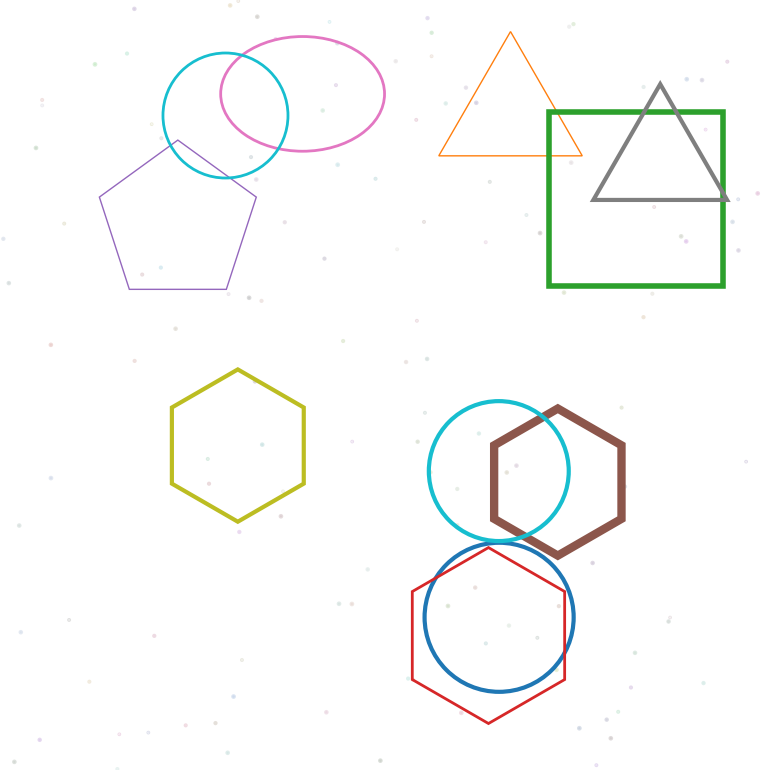[{"shape": "circle", "thickness": 1.5, "radius": 0.48, "center": [0.648, 0.198]}, {"shape": "triangle", "thickness": 0.5, "radius": 0.54, "center": [0.663, 0.851]}, {"shape": "square", "thickness": 2, "radius": 0.57, "center": [0.826, 0.741]}, {"shape": "hexagon", "thickness": 1, "radius": 0.57, "center": [0.634, 0.175]}, {"shape": "pentagon", "thickness": 0.5, "radius": 0.54, "center": [0.231, 0.711]}, {"shape": "hexagon", "thickness": 3, "radius": 0.48, "center": [0.724, 0.374]}, {"shape": "oval", "thickness": 1, "radius": 0.53, "center": [0.393, 0.878]}, {"shape": "triangle", "thickness": 1.5, "radius": 0.5, "center": [0.857, 0.79]}, {"shape": "hexagon", "thickness": 1.5, "radius": 0.49, "center": [0.309, 0.421]}, {"shape": "circle", "thickness": 1, "radius": 0.41, "center": [0.293, 0.85]}, {"shape": "circle", "thickness": 1.5, "radius": 0.45, "center": [0.648, 0.388]}]